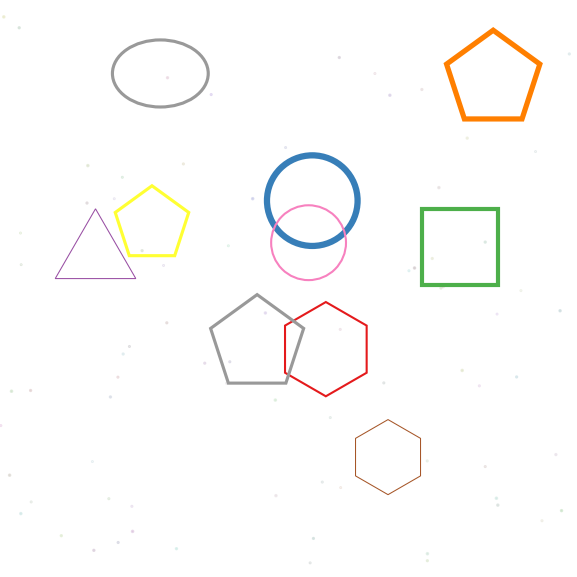[{"shape": "hexagon", "thickness": 1, "radius": 0.41, "center": [0.564, 0.395]}, {"shape": "circle", "thickness": 3, "radius": 0.39, "center": [0.541, 0.652]}, {"shape": "square", "thickness": 2, "radius": 0.33, "center": [0.796, 0.571]}, {"shape": "triangle", "thickness": 0.5, "radius": 0.4, "center": [0.165, 0.557]}, {"shape": "pentagon", "thickness": 2.5, "radius": 0.42, "center": [0.854, 0.862]}, {"shape": "pentagon", "thickness": 1.5, "radius": 0.33, "center": [0.263, 0.611]}, {"shape": "hexagon", "thickness": 0.5, "radius": 0.32, "center": [0.672, 0.208]}, {"shape": "circle", "thickness": 1, "radius": 0.32, "center": [0.534, 0.579]}, {"shape": "oval", "thickness": 1.5, "radius": 0.41, "center": [0.278, 0.872]}, {"shape": "pentagon", "thickness": 1.5, "radius": 0.42, "center": [0.445, 0.404]}]